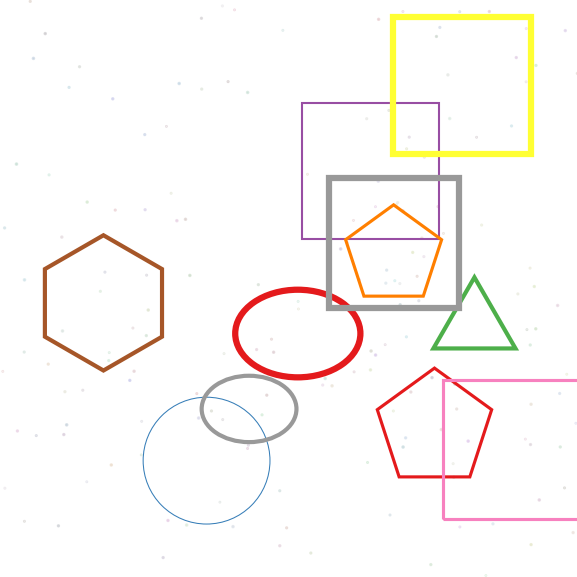[{"shape": "pentagon", "thickness": 1.5, "radius": 0.52, "center": [0.752, 0.258]}, {"shape": "oval", "thickness": 3, "radius": 0.54, "center": [0.516, 0.422]}, {"shape": "circle", "thickness": 0.5, "radius": 0.55, "center": [0.358, 0.202]}, {"shape": "triangle", "thickness": 2, "radius": 0.41, "center": [0.822, 0.437]}, {"shape": "square", "thickness": 1, "radius": 0.59, "center": [0.641, 0.703]}, {"shape": "pentagon", "thickness": 1.5, "radius": 0.44, "center": [0.682, 0.557]}, {"shape": "square", "thickness": 3, "radius": 0.59, "center": [0.8, 0.852]}, {"shape": "hexagon", "thickness": 2, "radius": 0.59, "center": [0.179, 0.475]}, {"shape": "square", "thickness": 1.5, "radius": 0.6, "center": [0.887, 0.221]}, {"shape": "oval", "thickness": 2, "radius": 0.41, "center": [0.431, 0.291]}, {"shape": "square", "thickness": 3, "radius": 0.56, "center": [0.681, 0.578]}]